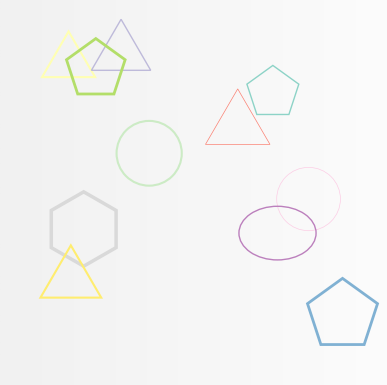[{"shape": "pentagon", "thickness": 1, "radius": 0.35, "center": [0.704, 0.76]}, {"shape": "triangle", "thickness": 1.5, "radius": 0.4, "center": [0.177, 0.839]}, {"shape": "triangle", "thickness": 1, "radius": 0.44, "center": [0.312, 0.862]}, {"shape": "triangle", "thickness": 0.5, "radius": 0.48, "center": [0.613, 0.673]}, {"shape": "pentagon", "thickness": 2, "radius": 0.48, "center": [0.884, 0.182]}, {"shape": "pentagon", "thickness": 2, "radius": 0.4, "center": [0.247, 0.82]}, {"shape": "circle", "thickness": 0.5, "radius": 0.41, "center": [0.796, 0.483]}, {"shape": "hexagon", "thickness": 2.5, "radius": 0.48, "center": [0.216, 0.405]}, {"shape": "oval", "thickness": 1, "radius": 0.5, "center": [0.716, 0.395]}, {"shape": "circle", "thickness": 1.5, "radius": 0.42, "center": [0.385, 0.602]}, {"shape": "triangle", "thickness": 1.5, "radius": 0.45, "center": [0.183, 0.272]}]